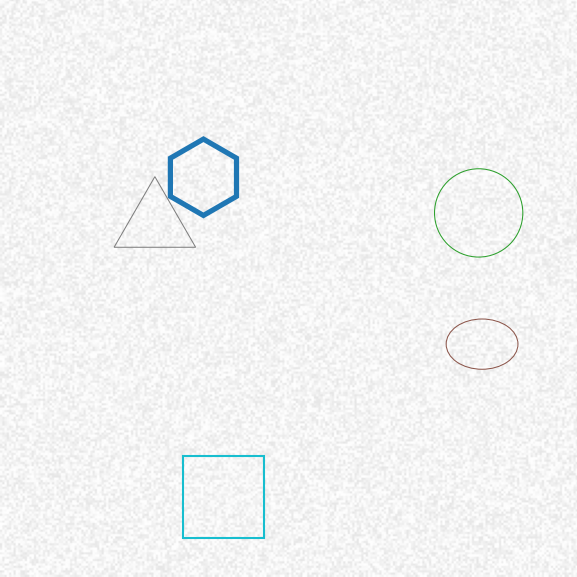[{"shape": "hexagon", "thickness": 2.5, "radius": 0.33, "center": [0.352, 0.692]}, {"shape": "circle", "thickness": 0.5, "radius": 0.38, "center": [0.829, 0.63]}, {"shape": "oval", "thickness": 0.5, "radius": 0.31, "center": [0.835, 0.403]}, {"shape": "triangle", "thickness": 0.5, "radius": 0.41, "center": [0.268, 0.612]}, {"shape": "square", "thickness": 1, "radius": 0.35, "center": [0.387, 0.138]}]